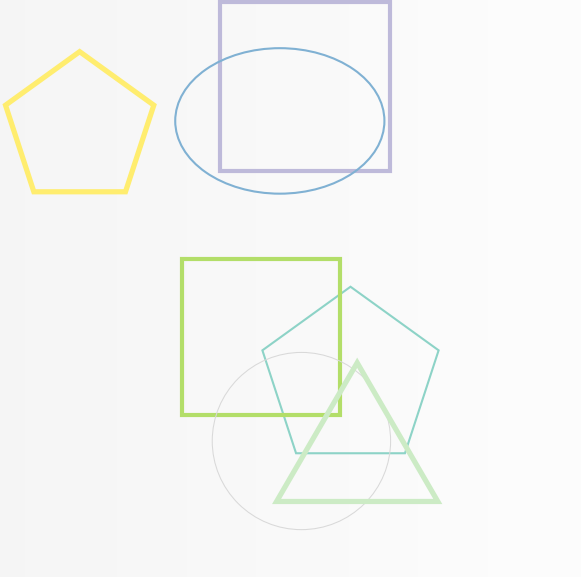[{"shape": "pentagon", "thickness": 1, "radius": 0.8, "center": [0.603, 0.343]}, {"shape": "square", "thickness": 2, "radius": 0.73, "center": [0.524, 0.849]}, {"shape": "oval", "thickness": 1, "radius": 0.9, "center": [0.481, 0.79]}, {"shape": "square", "thickness": 2, "radius": 0.68, "center": [0.449, 0.416]}, {"shape": "circle", "thickness": 0.5, "radius": 0.77, "center": [0.519, 0.235]}, {"shape": "triangle", "thickness": 2.5, "radius": 0.8, "center": [0.615, 0.211]}, {"shape": "pentagon", "thickness": 2.5, "radius": 0.67, "center": [0.137, 0.776]}]